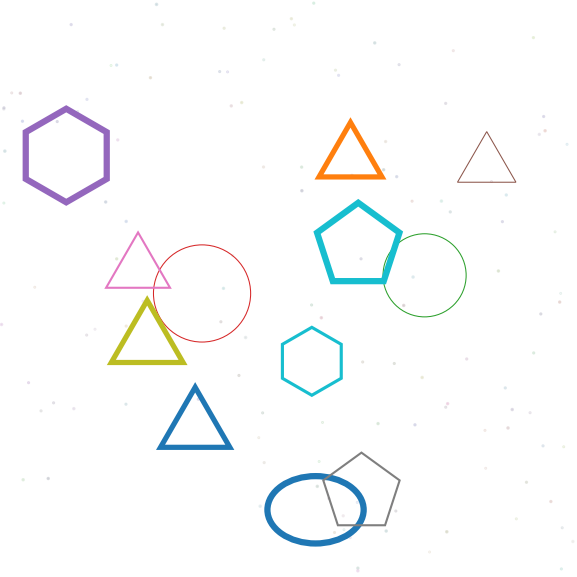[{"shape": "oval", "thickness": 3, "radius": 0.42, "center": [0.546, 0.116]}, {"shape": "triangle", "thickness": 2.5, "radius": 0.35, "center": [0.338, 0.259]}, {"shape": "triangle", "thickness": 2.5, "radius": 0.31, "center": [0.607, 0.724]}, {"shape": "circle", "thickness": 0.5, "radius": 0.36, "center": [0.735, 0.522]}, {"shape": "circle", "thickness": 0.5, "radius": 0.42, "center": [0.35, 0.491]}, {"shape": "hexagon", "thickness": 3, "radius": 0.4, "center": [0.115, 0.73]}, {"shape": "triangle", "thickness": 0.5, "radius": 0.29, "center": [0.843, 0.713]}, {"shape": "triangle", "thickness": 1, "radius": 0.32, "center": [0.239, 0.533]}, {"shape": "pentagon", "thickness": 1, "radius": 0.35, "center": [0.626, 0.146]}, {"shape": "triangle", "thickness": 2.5, "radius": 0.36, "center": [0.255, 0.407]}, {"shape": "pentagon", "thickness": 3, "radius": 0.38, "center": [0.62, 0.573]}, {"shape": "hexagon", "thickness": 1.5, "radius": 0.29, "center": [0.54, 0.373]}]